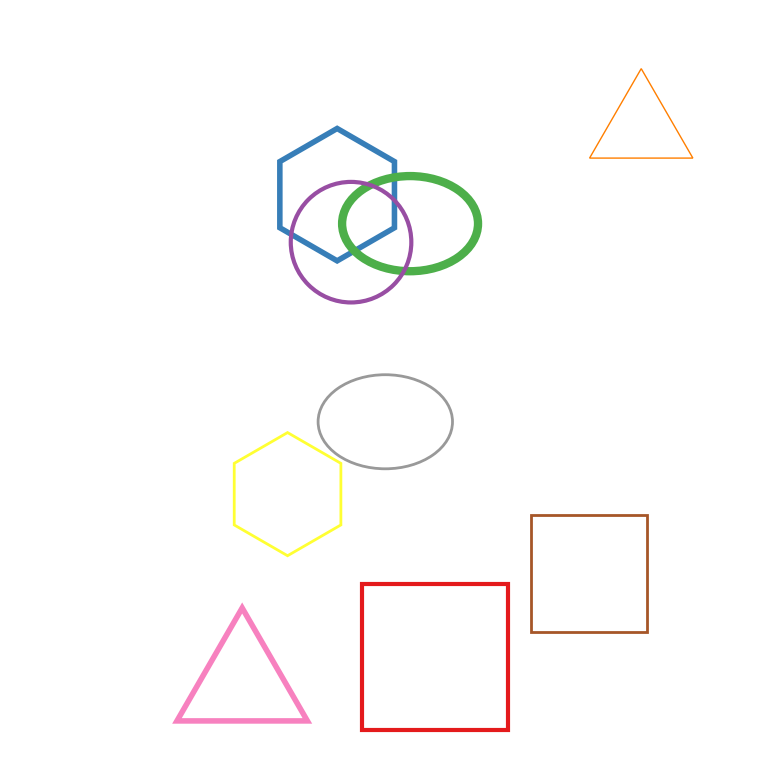[{"shape": "square", "thickness": 1.5, "radius": 0.48, "center": [0.565, 0.147]}, {"shape": "hexagon", "thickness": 2, "radius": 0.43, "center": [0.438, 0.747]}, {"shape": "oval", "thickness": 3, "radius": 0.44, "center": [0.533, 0.71]}, {"shape": "circle", "thickness": 1.5, "radius": 0.39, "center": [0.456, 0.685]}, {"shape": "triangle", "thickness": 0.5, "radius": 0.39, "center": [0.833, 0.833]}, {"shape": "hexagon", "thickness": 1, "radius": 0.4, "center": [0.373, 0.358]}, {"shape": "square", "thickness": 1, "radius": 0.38, "center": [0.765, 0.255]}, {"shape": "triangle", "thickness": 2, "radius": 0.49, "center": [0.315, 0.113]}, {"shape": "oval", "thickness": 1, "radius": 0.44, "center": [0.5, 0.452]}]